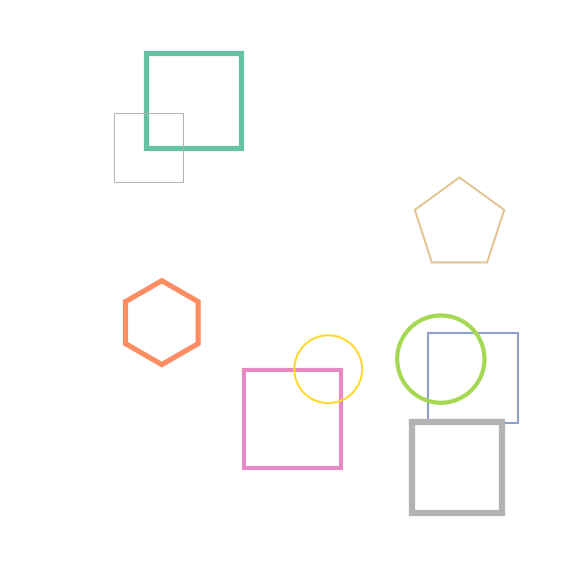[{"shape": "square", "thickness": 2.5, "radius": 0.41, "center": [0.336, 0.825]}, {"shape": "hexagon", "thickness": 2.5, "radius": 0.36, "center": [0.28, 0.44]}, {"shape": "square", "thickness": 1, "radius": 0.39, "center": [0.819, 0.344]}, {"shape": "square", "thickness": 2, "radius": 0.42, "center": [0.506, 0.274]}, {"shape": "circle", "thickness": 2, "radius": 0.38, "center": [0.763, 0.377]}, {"shape": "circle", "thickness": 1, "radius": 0.29, "center": [0.568, 0.36]}, {"shape": "pentagon", "thickness": 1, "radius": 0.41, "center": [0.796, 0.611]}, {"shape": "square", "thickness": 0.5, "radius": 0.3, "center": [0.257, 0.744]}, {"shape": "square", "thickness": 3, "radius": 0.39, "center": [0.791, 0.19]}]